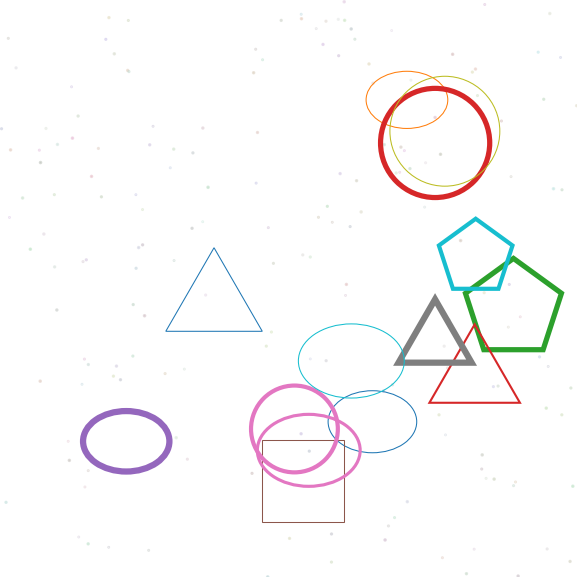[{"shape": "oval", "thickness": 0.5, "radius": 0.38, "center": [0.645, 0.269]}, {"shape": "triangle", "thickness": 0.5, "radius": 0.48, "center": [0.371, 0.474]}, {"shape": "oval", "thickness": 0.5, "radius": 0.35, "center": [0.705, 0.826]}, {"shape": "pentagon", "thickness": 2.5, "radius": 0.44, "center": [0.889, 0.464]}, {"shape": "triangle", "thickness": 1, "radius": 0.45, "center": [0.822, 0.347]}, {"shape": "circle", "thickness": 2.5, "radius": 0.47, "center": [0.753, 0.752]}, {"shape": "oval", "thickness": 3, "radius": 0.37, "center": [0.219, 0.235]}, {"shape": "square", "thickness": 0.5, "radius": 0.36, "center": [0.524, 0.166]}, {"shape": "circle", "thickness": 2, "radius": 0.38, "center": [0.51, 0.256]}, {"shape": "oval", "thickness": 1.5, "radius": 0.45, "center": [0.535, 0.219]}, {"shape": "triangle", "thickness": 3, "radius": 0.37, "center": [0.753, 0.408]}, {"shape": "circle", "thickness": 0.5, "radius": 0.48, "center": [0.77, 0.772]}, {"shape": "oval", "thickness": 0.5, "radius": 0.46, "center": [0.608, 0.374]}, {"shape": "pentagon", "thickness": 2, "radius": 0.34, "center": [0.824, 0.553]}]